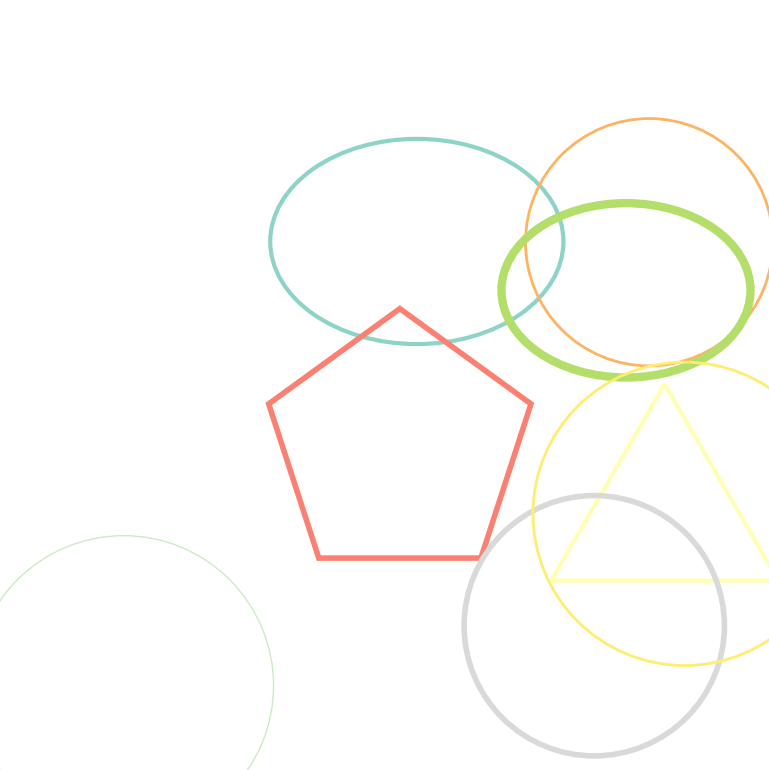[{"shape": "oval", "thickness": 1.5, "radius": 0.95, "center": [0.541, 0.686]}, {"shape": "triangle", "thickness": 1.5, "radius": 0.85, "center": [0.863, 0.331]}, {"shape": "pentagon", "thickness": 2, "radius": 0.9, "center": [0.519, 0.42]}, {"shape": "circle", "thickness": 1, "radius": 0.8, "center": [0.843, 0.685]}, {"shape": "oval", "thickness": 3, "radius": 0.81, "center": [0.813, 0.623]}, {"shape": "circle", "thickness": 2, "radius": 0.85, "center": [0.772, 0.187]}, {"shape": "circle", "thickness": 0.5, "radius": 0.97, "center": [0.16, 0.11]}, {"shape": "circle", "thickness": 1, "radius": 0.99, "center": [0.889, 0.333]}]